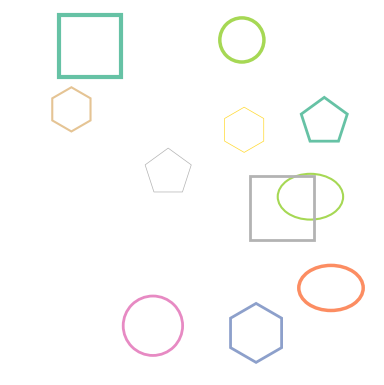[{"shape": "pentagon", "thickness": 2, "radius": 0.31, "center": [0.842, 0.684]}, {"shape": "square", "thickness": 3, "radius": 0.4, "center": [0.234, 0.88]}, {"shape": "oval", "thickness": 2.5, "radius": 0.42, "center": [0.86, 0.252]}, {"shape": "hexagon", "thickness": 2, "radius": 0.38, "center": [0.665, 0.135]}, {"shape": "circle", "thickness": 2, "radius": 0.39, "center": [0.397, 0.154]}, {"shape": "circle", "thickness": 2.5, "radius": 0.29, "center": [0.628, 0.896]}, {"shape": "oval", "thickness": 1.5, "radius": 0.42, "center": [0.806, 0.489]}, {"shape": "hexagon", "thickness": 0.5, "radius": 0.29, "center": [0.634, 0.663]}, {"shape": "hexagon", "thickness": 1.5, "radius": 0.29, "center": [0.185, 0.716]}, {"shape": "square", "thickness": 2, "radius": 0.42, "center": [0.733, 0.459]}, {"shape": "pentagon", "thickness": 0.5, "radius": 0.31, "center": [0.437, 0.552]}]